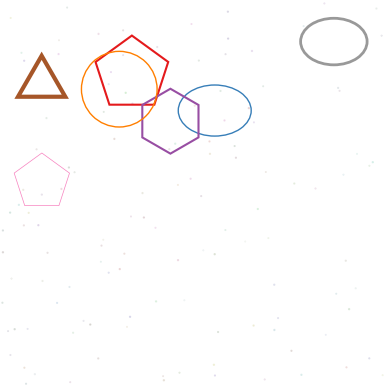[{"shape": "pentagon", "thickness": 1.5, "radius": 0.5, "center": [0.343, 0.808]}, {"shape": "oval", "thickness": 1, "radius": 0.47, "center": [0.558, 0.713]}, {"shape": "hexagon", "thickness": 1.5, "radius": 0.42, "center": [0.443, 0.685]}, {"shape": "circle", "thickness": 1, "radius": 0.49, "center": [0.31, 0.768]}, {"shape": "triangle", "thickness": 3, "radius": 0.35, "center": [0.108, 0.784]}, {"shape": "pentagon", "thickness": 0.5, "radius": 0.38, "center": [0.109, 0.527]}, {"shape": "oval", "thickness": 2, "radius": 0.43, "center": [0.867, 0.892]}]